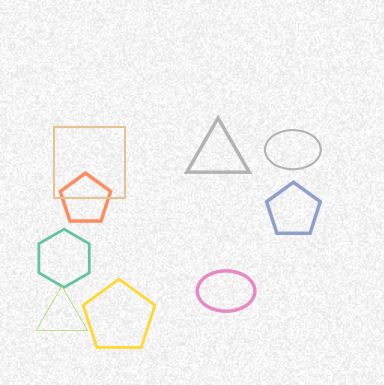[{"shape": "hexagon", "thickness": 2, "radius": 0.38, "center": [0.166, 0.329]}, {"shape": "pentagon", "thickness": 2.5, "radius": 0.34, "center": [0.222, 0.482]}, {"shape": "pentagon", "thickness": 2.5, "radius": 0.37, "center": [0.762, 0.453]}, {"shape": "oval", "thickness": 2.5, "radius": 0.37, "center": [0.587, 0.244]}, {"shape": "triangle", "thickness": 0.5, "radius": 0.39, "center": [0.161, 0.18]}, {"shape": "pentagon", "thickness": 2, "radius": 0.49, "center": [0.309, 0.177]}, {"shape": "square", "thickness": 1.5, "radius": 0.46, "center": [0.232, 0.578]}, {"shape": "oval", "thickness": 1.5, "radius": 0.36, "center": [0.761, 0.611]}, {"shape": "triangle", "thickness": 2.5, "radius": 0.47, "center": [0.566, 0.6]}]